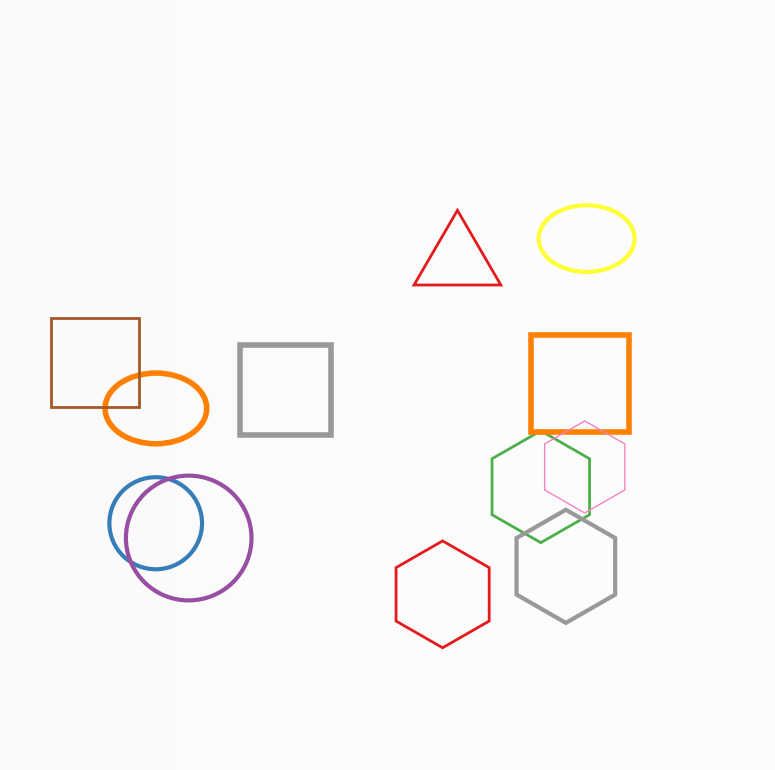[{"shape": "triangle", "thickness": 1, "radius": 0.32, "center": [0.59, 0.662]}, {"shape": "hexagon", "thickness": 1, "radius": 0.35, "center": [0.571, 0.228]}, {"shape": "circle", "thickness": 1.5, "radius": 0.3, "center": [0.201, 0.32]}, {"shape": "hexagon", "thickness": 1, "radius": 0.36, "center": [0.698, 0.368]}, {"shape": "circle", "thickness": 1.5, "radius": 0.41, "center": [0.243, 0.301]}, {"shape": "square", "thickness": 2, "radius": 0.32, "center": [0.748, 0.502]}, {"shape": "oval", "thickness": 2, "radius": 0.33, "center": [0.201, 0.47]}, {"shape": "oval", "thickness": 1.5, "radius": 0.31, "center": [0.757, 0.69]}, {"shape": "square", "thickness": 1, "radius": 0.29, "center": [0.123, 0.529]}, {"shape": "hexagon", "thickness": 0.5, "radius": 0.3, "center": [0.755, 0.394]}, {"shape": "square", "thickness": 2, "radius": 0.29, "center": [0.369, 0.494]}, {"shape": "hexagon", "thickness": 1.5, "radius": 0.37, "center": [0.73, 0.265]}]